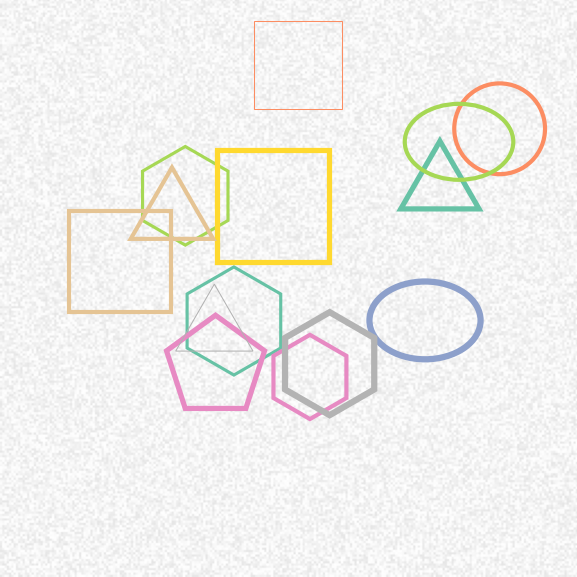[{"shape": "hexagon", "thickness": 1.5, "radius": 0.47, "center": [0.405, 0.443]}, {"shape": "triangle", "thickness": 2.5, "radius": 0.39, "center": [0.762, 0.677]}, {"shape": "square", "thickness": 0.5, "radius": 0.38, "center": [0.516, 0.886]}, {"shape": "circle", "thickness": 2, "radius": 0.39, "center": [0.865, 0.776]}, {"shape": "oval", "thickness": 3, "radius": 0.48, "center": [0.736, 0.444]}, {"shape": "pentagon", "thickness": 2.5, "radius": 0.45, "center": [0.373, 0.364]}, {"shape": "hexagon", "thickness": 2, "radius": 0.36, "center": [0.537, 0.346]}, {"shape": "oval", "thickness": 2, "radius": 0.47, "center": [0.795, 0.754]}, {"shape": "hexagon", "thickness": 1.5, "radius": 0.43, "center": [0.321, 0.66]}, {"shape": "square", "thickness": 2.5, "radius": 0.48, "center": [0.473, 0.642]}, {"shape": "triangle", "thickness": 2, "radius": 0.41, "center": [0.298, 0.627]}, {"shape": "square", "thickness": 2, "radius": 0.44, "center": [0.207, 0.547]}, {"shape": "hexagon", "thickness": 3, "radius": 0.45, "center": [0.571, 0.369]}, {"shape": "triangle", "thickness": 0.5, "radius": 0.39, "center": [0.371, 0.43]}]